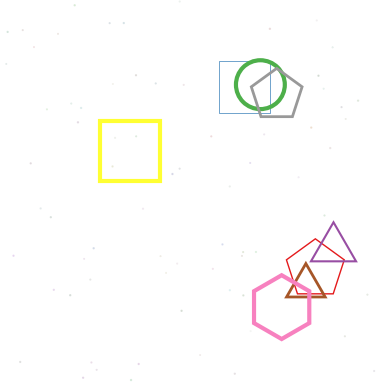[{"shape": "pentagon", "thickness": 1, "radius": 0.39, "center": [0.819, 0.301]}, {"shape": "square", "thickness": 0.5, "radius": 0.33, "center": [0.635, 0.774]}, {"shape": "circle", "thickness": 3, "radius": 0.32, "center": [0.676, 0.78]}, {"shape": "triangle", "thickness": 1.5, "radius": 0.34, "center": [0.866, 0.355]}, {"shape": "square", "thickness": 3, "radius": 0.39, "center": [0.338, 0.608]}, {"shape": "triangle", "thickness": 2, "radius": 0.29, "center": [0.794, 0.258]}, {"shape": "hexagon", "thickness": 3, "radius": 0.41, "center": [0.732, 0.202]}, {"shape": "pentagon", "thickness": 2, "radius": 0.35, "center": [0.719, 0.753]}]